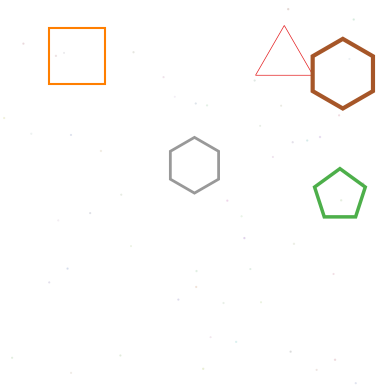[{"shape": "triangle", "thickness": 0.5, "radius": 0.43, "center": [0.738, 0.848]}, {"shape": "pentagon", "thickness": 2.5, "radius": 0.35, "center": [0.883, 0.493]}, {"shape": "square", "thickness": 1.5, "radius": 0.37, "center": [0.2, 0.855]}, {"shape": "hexagon", "thickness": 3, "radius": 0.45, "center": [0.89, 0.809]}, {"shape": "hexagon", "thickness": 2, "radius": 0.36, "center": [0.505, 0.571]}]